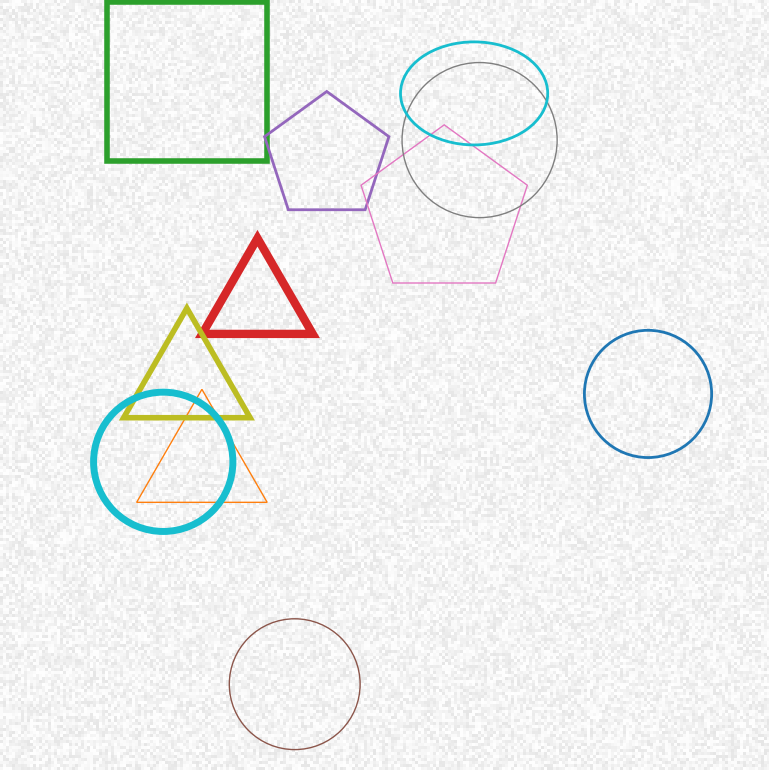[{"shape": "circle", "thickness": 1, "radius": 0.41, "center": [0.842, 0.488]}, {"shape": "triangle", "thickness": 0.5, "radius": 0.49, "center": [0.262, 0.397]}, {"shape": "square", "thickness": 2, "radius": 0.52, "center": [0.243, 0.894]}, {"shape": "triangle", "thickness": 3, "radius": 0.41, "center": [0.334, 0.608]}, {"shape": "pentagon", "thickness": 1, "radius": 0.42, "center": [0.424, 0.796]}, {"shape": "circle", "thickness": 0.5, "radius": 0.42, "center": [0.383, 0.111]}, {"shape": "pentagon", "thickness": 0.5, "radius": 0.57, "center": [0.577, 0.724]}, {"shape": "circle", "thickness": 0.5, "radius": 0.5, "center": [0.623, 0.818]}, {"shape": "triangle", "thickness": 2, "radius": 0.47, "center": [0.243, 0.505]}, {"shape": "oval", "thickness": 1, "radius": 0.48, "center": [0.616, 0.879]}, {"shape": "circle", "thickness": 2.5, "radius": 0.45, "center": [0.212, 0.4]}]